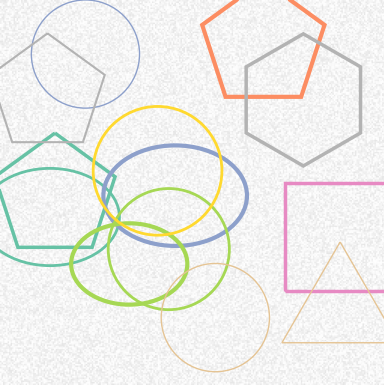[{"shape": "pentagon", "thickness": 2.5, "radius": 0.82, "center": [0.143, 0.49]}, {"shape": "oval", "thickness": 2, "radius": 0.9, "center": [0.13, 0.436]}, {"shape": "pentagon", "thickness": 3, "radius": 0.84, "center": [0.684, 0.884]}, {"shape": "oval", "thickness": 3, "radius": 0.93, "center": [0.455, 0.492]}, {"shape": "circle", "thickness": 1, "radius": 0.7, "center": [0.222, 0.86]}, {"shape": "square", "thickness": 2.5, "radius": 0.7, "center": [0.879, 0.384]}, {"shape": "oval", "thickness": 3, "radius": 0.75, "center": [0.336, 0.314]}, {"shape": "circle", "thickness": 2, "radius": 0.79, "center": [0.438, 0.353]}, {"shape": "circle", "thickness": 2, "radius": 0.84, "center": [0.409, 0.556]}, {"shape": "circle", "thickness": 1, "radius": 0.7, "center": [0.559, 0.175]}, {"shape": "triangle", "thickness": 1, "radius": 0.87, "center": [0.883, 0.197]}, {"shape": "hexagon", "thickness": 2.5, "radius": 0.86, "center": [0.788, 0.741]}, {"shape": "pentagon", "thickness": 1.5, "radius": 0.78, "center": [0.123, 0.757]}]